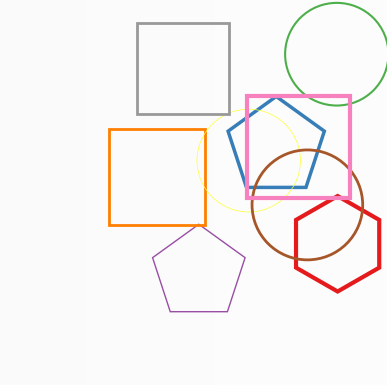[{"shape": "hexagon", "thickness": 3, "radius": 0.62, "center": [0.871, 0.367]}, {"shape": "pentagon", "thickness": 2.5, "radius": 0.65, "center": [0.713, 0.619]}, {"shape": "circle", "thickness": 1.5, "radius": 0.67, "center": [0.869, 0.859]}, {"shape": "pentagon", "thickness": 1, "radius": 0.63, "center": [0.513, 0.292]}, {"shape": "square", "thickness": 2, "radius": 0.62, "center": [0.406, 0.541]}, {"shape": "circle", "thickness": 0.5, "radius": 0.67, "center": [0.642, 0.583]}, {"shape": "circle", "thickness": 2, "radius": 0.71, "center": [0.793, 0.468]}, {"shape": "square", "thickness": 3, "radius": 0.66, "center": [0.77, 0.618]}, {"shape": "square", "thickness": 2, "radius": 0.59, "center": [0.472, 0.822]}]